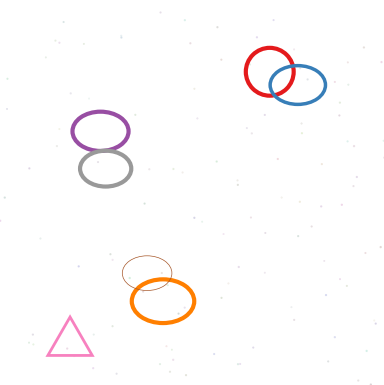[{"shape": "circle", "thickness": 3, "radius": 0.31, "center": [0.701, 0.814]}, {"shape": "oval", "thickness": 2.5, "radius": 0.36, "center": [0.774, 0.779]}, {"shape": "oval", "thickness": 3, "radius": 0.36, "center": [0.261, 0.659]}, {"shape": "oval", "thickness": 3, "radius": 0.41, "center": [0.423, 0.218]}, {"shape": "oval", "thickness": 0.5, "radius": 0.32, "center": [0.382, 0.29]}, {"shape": "triangle", "thickness": 2, "radius": 0.33, "center": [0.182, 0.11]}, {"shape": "oval", "thickness": 3, "radius": 0.33, "center": [0.274, 0.562]}]